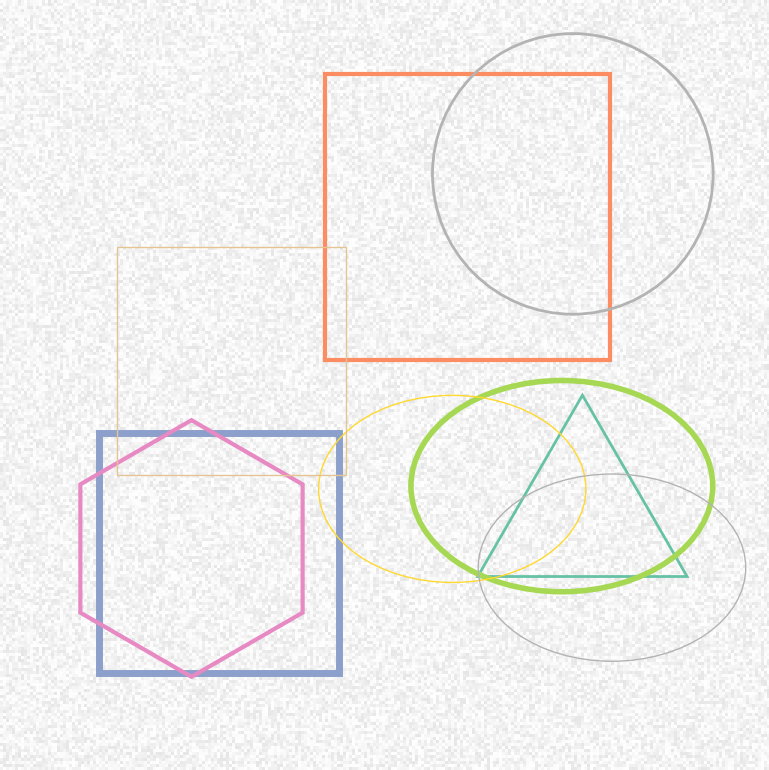[{"shape": "triangle", "thickness": 1, "radius": 0.78, "center": [0.756, 0.33]}, {"shape": "square", "thickness": 1.5, "radius": 0.93, "center": [0.608, 0.718]}, {"shape": "square", "thickness": 2.5, "radius": 0.78, "center": [0.284, 0.282]}, {"shape": "hexagon", "thickness": 1.5, "radius": 0.83, "center": [0.249, 0.288]}, {"shape": "oval", "thickness": 2, "radius": 0.98, "center": [0.73, 0.369]}, {"shape": "oval", "thickness": 0.5, "radius": 0.87, "center": [0.587, 0.365]}, {"shape": "square", "thickness": 0.5, "radius": 0.74, "center": [0.3, 0.531]}, {"shape": "oval", "thickness": 0.5, "radius": 0.87, "center": [0.795, 0.263]}, {"shape": "circle", "thickness": 1, "radius": 0.91, "center": [0.744, 0.774]}]